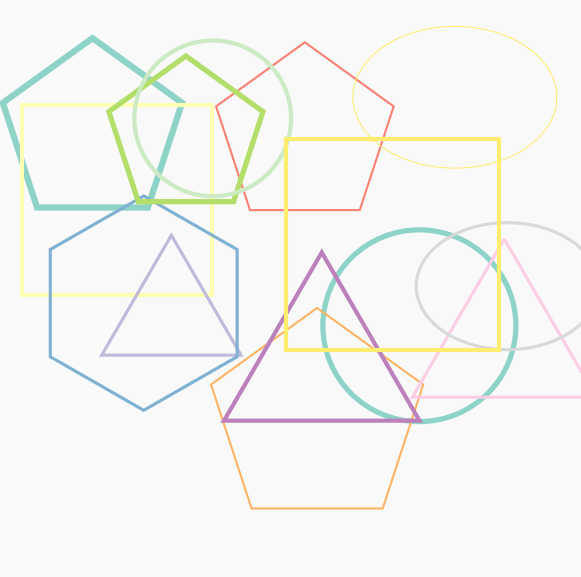[{"shape": "pentagon", "thickness": 3, "radius": 0.81, "center": [0.159, 0.771]}, {"shape": "circle", "thickness": 2.5, "radius": 0.83, "center": [0.722, 0.435]}, {"shape": "square", "thickness": 2, "radius": 0.82, "center": [0.202, 0.653]}, {"shape": "triangle", "thickness": 1.5, "radius": 0.69, "center": [0.295, 0.453]}, {"shape": "pentagon", "thickness": 1, "radius": 0.8, "center": [0.525, 0.765]}, {"shape": "hexagon", "thickness": 1.5, "radius": 0.93, "center": [0.247, 0.474]}, {"shape": "pentagon", "thickness": 1, "radius": 0.96, "center": [0.546, 0.274]}, {"shape": "pentagon", "thickness": 2.5, "radius": 0.7, "center": [0.32, 0.763]}, {"shape": "triangle", "thickness": 1.5, "radius": 0.91, "center": [0.868, 0.403]}, {"shape": "oval", "thickness": 1.5, "radius": 0.78, "center": [0.873, 0.504]}, {"shape": "triangle", "thickness": 2, "radius": 0.97, "center": [0.554, 0.368]}, {"shape": "circle", "thickness": 2, "radius": 0.67, "center": [0.366, 0.794]}, {"shape": "oval", "thickness": 0.5, "radius": 0.88, "center": [0.783, 0.831]}, {"shape": "square", "thickness": 2, "radius": 0.92, "center": [0.675, 0.576]}]